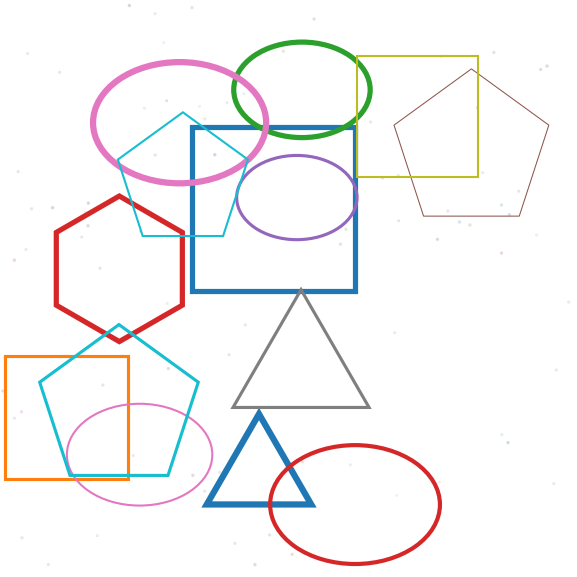[{"shape": "triangle", "thickness": 3, "radius": 0.52, "center": [0.448, 0.178]}, {"shape": "square", "thickness": 2.5, "radius": 0.71, "center": [0.474, 0.637]}, {"shape": "square", "thickness": 1.5, "radius": 0.53, "center": [0.115, 0.276]}, {"shape": "oval", "thickness": 2.5, "radius": 0.59, "center": [0.523, 0.844]}, {"shape": "oval", "thickness": 2, "radius": 0.74, "center": [0.615, 0.125]}, {"shape": "hexagon", "thickness": 2.5, "radius": 0.63, "center": [0.207, 0.534]}, {"shape": "oval", "thickness": 1.5, "radius": 0.52, "center": [0.514, 0.657]}, {"shape": "pentagon", "thickness": 0.5, "radius": 0.7, "center": [0.816, 0.739]}, {"shape": "oval", "thickness": 3, "radius": 0.75, "center": [0.311, 0.787]}, {"shape": "oval", "thickness": 1, "radius": 0.63, "center": [0.242, 0.212]}, {"shape": "triangle", "thickness": 1.5, "radius": 0.68, "center": [0.521, 0.362]}, {"shape": "square", "thickness": 1, "radius": 0.53, "center": [0.722, 0.798]}, {"shape": "pentagon", "thickness": 1, "radius": 0.59, "center": [0.317, 0.686]}, {"shape": "pentagon", "thickness": 1.5, "radius": 0.72, "center": [0.206, 0.293]}]